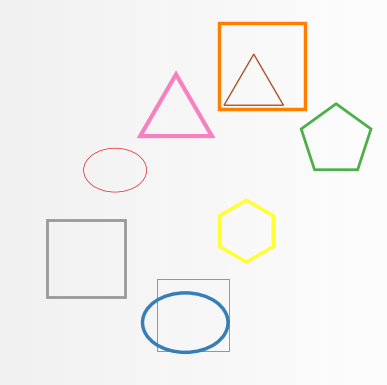[{"shape": "oval", "thickness": 0.5, "radius": 0.41, "center": [0.297, 0.558]}, {"shape": "oval", "thickness": 2.5, "radius": 0.55, "center": [0.478, 0.162]}, {"shape": "pentagon", "thickness": 2, "radius": 0.47, "center": [0.867, 0.636]}, {"shape": "square", "thickness": 0.5, "radius": 0.47, "center": [0.498, 0.183]}, {"shape": "square", "thickness": 2.5, "radius": 0.56, "center": [0.676, 0.829]}, {"shape": "hexagon", "thickness": 2.5, "radius": 0.4, "center": [0.636, 0.4]}, {"shape": "triangle", "thickness": 1, "radius": 0.44, "center": [0.655, 0.771]}, {"shape": "triangle", "thickness": 3, "radius": 0.53, "center": [0.454, 0.7]}, {"shape": "square", "thickness": 2, "radius": 0.5, "center": [0.222, 0.328]}]